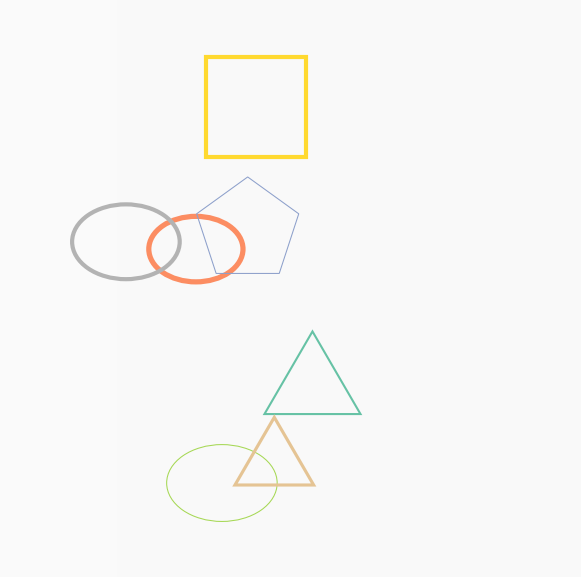[{"shape": "triangle", "thickness": 1, "radius": 0.48, "center": [0.538, 0.33]}, {"shape": "oval", "thickness": 2.5, "radius": 0.41, "center": [0.337, 0.568]}, {"shape": "pentagon", "thickness": 0.5, "radius": 0.46, "center": [0.426, 0.6]}, {"shape": "oval", "thickness": 0.5, "radius": 0.48, "center": [0.382, 0.163]}, {"shape": "square", "thickness": 2, "radius": 0.43, "center": [0.44, 0.814]}, {"shape": "triangle", "thickness": 1.5, "radius": 0.39, "center": [0.472, 0.198]}, {"shape": "oval", "thickness": 2, "radius": 0.46, "center": [0.217, 0.58]}]